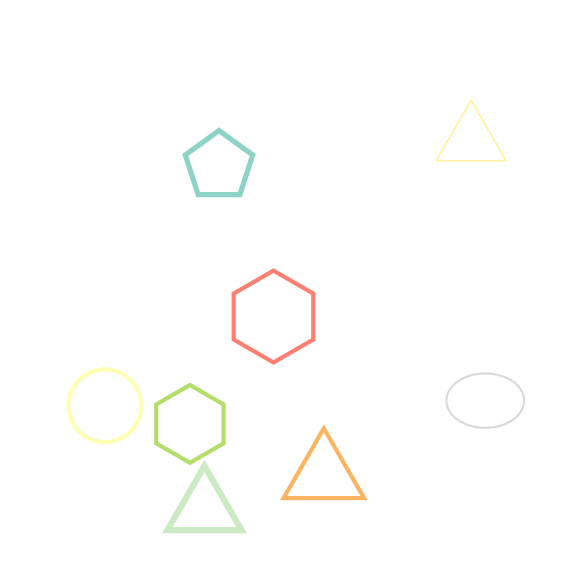[{"shape": "pentagon", "thickness": 2.5, "radius": 0.31, "center": [0.379, 0.712]}, {"shape": "circle", "thickness": 2, "radius": 0.31, "center": [0.182, 0.297]}, {"shape": "hexagon", "thickness": 2, "radius": 0.4, "center": [0.474, 0.451]}, {"shape": "triangle", "thickness": 2, "radius": 0.4, "center": [0.561, 0.177]}, {"shape": "hexagon", "thickness": 2, "radius": 0.34, "center": [0.329, 0.265]}, {"shape": "oval", "thickness": 1, "radius": 0.34, "center": [0.84, 0.305]}, {"shape": "triangle", "thickness": 3, "radius": 0.37, "center": [0.354, 0.118]}, {"shape": "triangle", "thickness": 0.5, "radius": 0.35, "center": [0.816, 0.756]}]